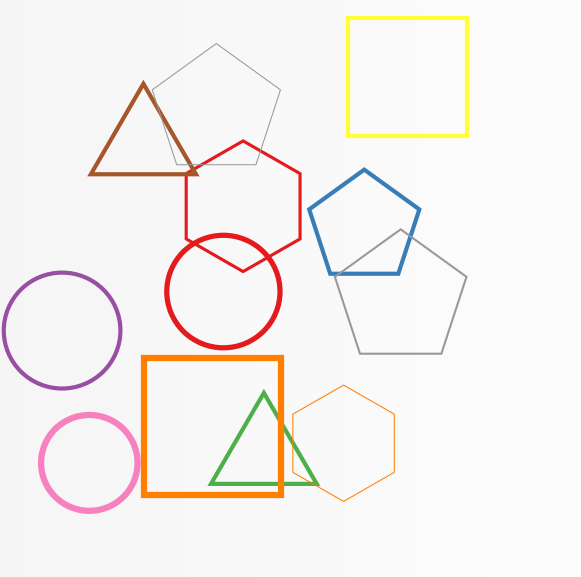[{"shape": "circle", "thickness": 2.5, "radius": 0.49, "center": [0.384, 0.494]}, {"shape": "hexagon", "thickness": 1.5, "radius": 0.57, "center": [0.418, 0.642]}, {"shape": "pentagon", "thickness": 2, "radius": 0.5, "center": [0.627, 0.606]}, {"shape": "triangle", "thickness": 2, "radius": 0.53, "center": [0.454, 0.214]}, {"shape": "circle", "thickness": 2, "radius": 0.5, "center": [0.107, 0.427]}, {"shape": "hexagon", "thickness": 0.5, "radius": 0.5, "center": [0.591, 0.232]}, {"shape": "square", "thickness": 3, "radius": 0.59, "center": [0.366, 0.26]}, {"shape": "square", "thickness": 2, "radius": 0.51, "center": [0.701, 0.866]}, {"shape": "triangle", "thickness": 2, "radius": 0.52, "center": [0.247, 0.75]}, {"shape": "circle", "thickness": 3, "radius": 0.41, "center": [0.154, 0.198]}, {"shape": "pentagon", "thickness": 0.5, "radius": 0.58, "center": [0.372, 0.808]}, {"shape": "pentagon", "thickness": 1, "radius": 0.6, "center": [0.689, 0.483]}]